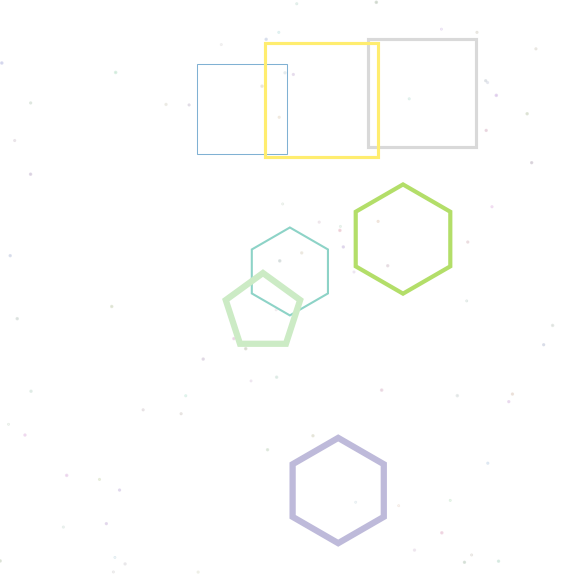[{"shape": "hexagon", "thickness": 1, "radius": 0.38, "center": [0.502, 0.529]}, {"shape": "hexagon", "thickness": 3, "radius": 0.46, "center": [0.586, 0.15]}, {"shape": "square", "thickness": 0.5, "radius": 0.39, "center": [0.419, 0.811]}, {"shape": "hexagon", "thickness": 2, "radius": 0.47, "center": [0.698, 0.585]}, {"shape": "square", "thickness": 1.5, "radius": 0.47, "center": [0.731, 0.839]}, {"shape": "pentagon", "thickness": 3, "radius": 0.34, "center": [0.455, 0.459]}, {"shape": "square", "thickness": 1.5, "radius": 0.49, "center": [0.557, 0.826]}]